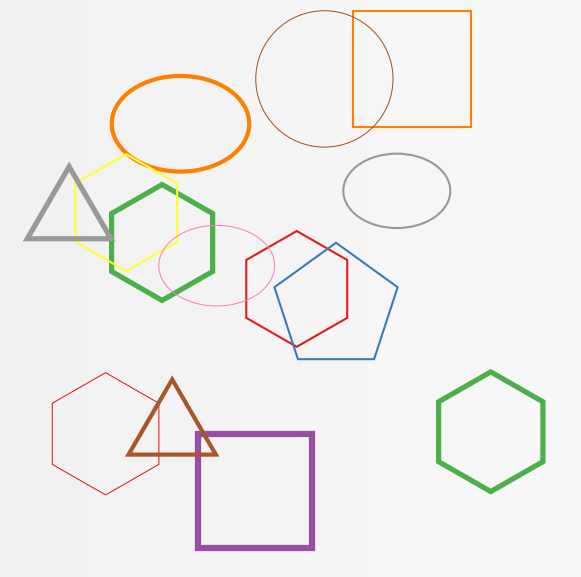[{"shape": "hexagon", "thickness": 0.5, "radius": 0.53, "center": [0.182, 0.248]}, {"shape": "hexagon", "thickness": 1, "radius": 0.5, "center": [0.511, 0.499]}, {"shape": "pentagon", "thickness": 1, "radius": 0.56, "center": [0.578, 0.467]}, {"shape": "hexagon", "thickness": 2.5, "radius": 0.52, "center": [0.844, 0.252]}, {"shape": "hexagon", "thickness": 2.5, "radius": 0.5, "center": [0.279, 0.579]}, {"shape": "square", "thickness": 3, "radius": 0.49, "center": [0.439, 0.149]}, {"shape": "oval", "thickness": 2, "radius": 0.59, "center": [0.311, 0.785]}, {"shape": "square", "thickness": 1, "radius": 0.5, "center": [0.709, 0.88]}, {"shape": "hexagon", "thickness": 1, "radius": 0.51, "center": [0.217, 0.631]}, {"shape": "triangle", "thickness": 2, "radius": 0.43, "center": [0.296, 0.255]}, {"shape": "circle", "thickness": 0.5, "radius": 0.59, "center": [0.558, 0.862]}, {"shape": "oval", "thickness": 0.5, "radius": 0.5, "center": [0.373, 0.539]}, {"shape": "oval", "thickness": 1, "radius": 0.46, "center": [0.683, 0.669]}, {"shape": "triangle", "thickness": 2.5, "radius": 0.42, "center": [0.119, 0.627]}]